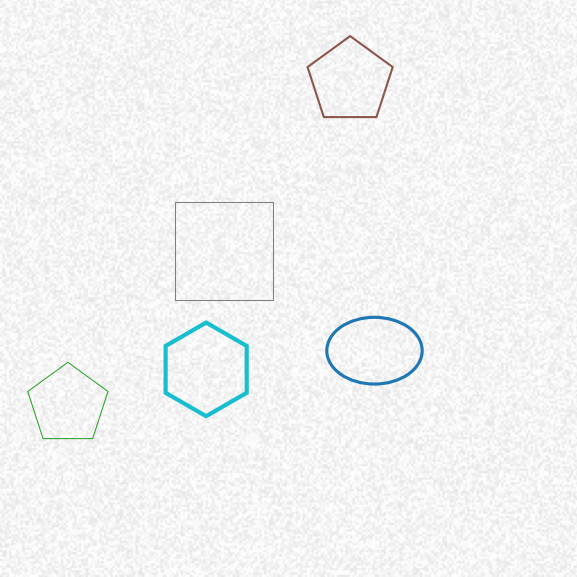[{"shape": "oval", "thickness": 1.5, "radius": 0.41, "center": [0.648, 0.392]}, {"shape": "pentagon", "thickness": 0.5, "radius": 0.37, "center": [0.118, 0.299]}, {"shape": "pentagon", "thickness": 1, "radius": 0.39, "center": [0.606, 0.859]}, {"shape": "square", "thickness": 0.5, "radius": 0.42, "center": [0.387, 0.564]}, {"shape": "hexagon", "thickness": 2, "radius": 0.41, "center": [0.357, 0.36]}]